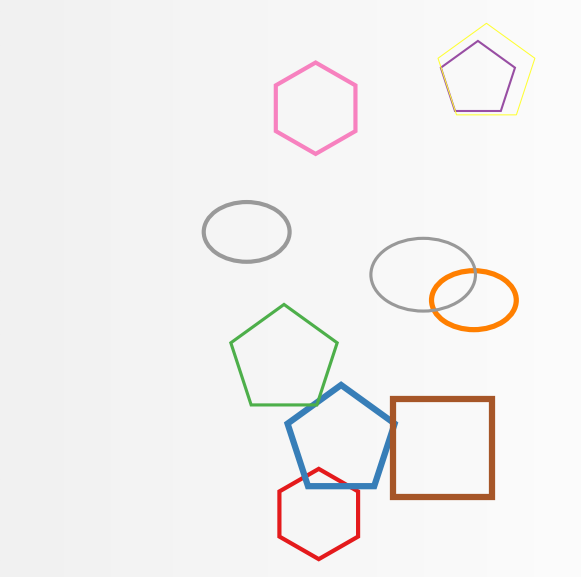[{"shape": "hexagon", "thickness": 2, "radius": 0.39, "center": [0.548, 0.109]}, {"shape": "pentagon", "thickness": 3, "radius": 0.48, "center": [0.587, 0.236]}, {"shape": "pentagon", "thickness": 1.5, "radius": 0.48, "center": [0.489, 0.376]}, {"shape": "pentagon", "thickness": 1, "radius": 0.34, "center": [0.822, 0.861]}, {"shape": "oval", "thickness": 2.5, "radius": 0.36, "center": [0.815, 0.479]}, {"shape": "pentagon", "thickness": 0.5, "radius": 0.44, "center": [0.837, 0.871]}, {"shape": "square", "thickness": 3, "radius": 0.42, "center": [0.762, 0.224]}, {"shape": "hexagon", "thickness": 2, "radius": 0.4, "center": [0.543, 0.812]}, {"shape": "oval", "thickness": 2, "radius": 0.37, "center": [0.424, 0.598]}, {"shape": "oval", "thickness": 1.5, "radius": 0.45, "center": [0.728, 0.523]}]